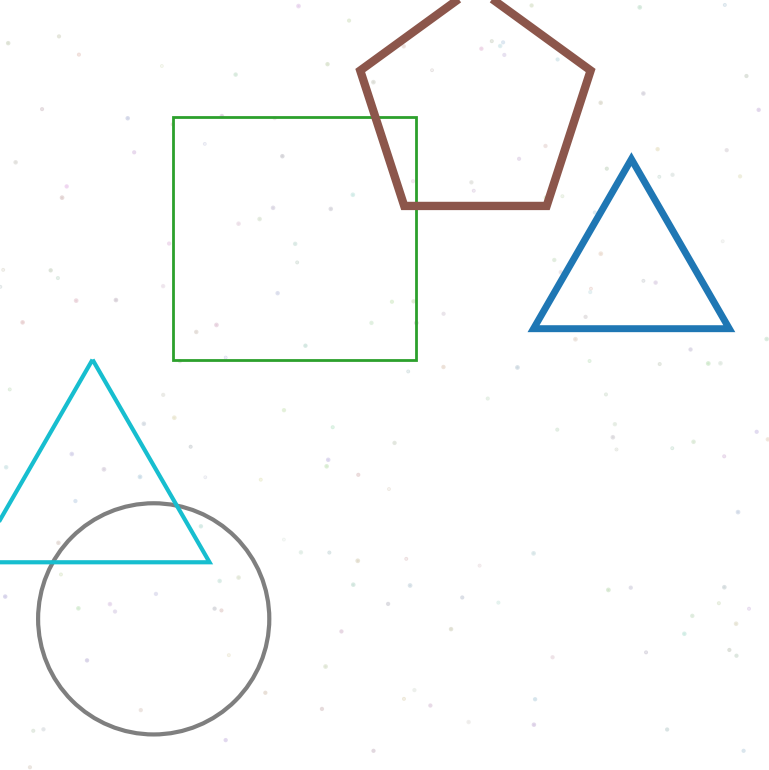[{"shape": "triangle", "thickness": 2.5, "radius": 0.73, "center": [0.82, 0.647]}, {"shape": "square", "thickness": 1, "radius": 0.79, "center": [0.382, 0.69]}, {"shape": "pentagon", "thickness": 3, "radius": 0.79, "center": [0.617, 0.86]}, {"shape": "circle", "thickness": 1.5, "radius": 0.75, "center": [0.2, 0.196]}, {"shape": "triangle", "thickness": 1.5, "radius": 0.88, "center": [0.12, 0.357]}]